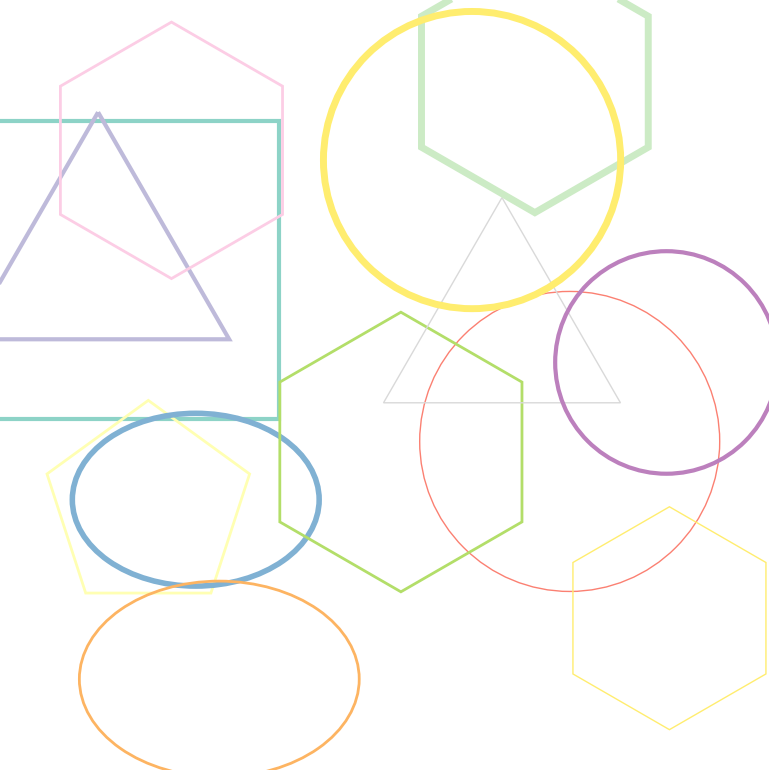[{"shape": "square", "thickness": 1.5, "radius": 0.97, "center": [0.169, 0.649]}, {"shape": "pentagon", "thickness": 1, "radius": 0.69, "center": [0.193, 0.342]}, {"shape": "triangle", "thickness": 1.5, "radius": 0.98, "center": [0.127, 0.658]}, {"shape": "circle", "thickness": 0.5, "radius": 0.97, "center": [0.74, 0.427]}, {"shape": "oval", "thickness": 2, "radius": 0.8, "center": [0.254, 0.351]}, {"shape": "oval", "thickness": 1, "radius": 0.91, "center": [0.285, 0.118]}, {"shape": "hexagon", "thickness": 1, "radius": 0.91, "center": [0.521, 0.413]}, {"shape": "hexagon", "thickness": 1, "radius": 0.83, "center": [0.223, 0.805]}, {"shape": "triangle", "thickness": 0.5, "radius": 0.89, "center": [0.652, 0.566]}, {"shape": "circle", "thickness": 1.5, "radius": 0.72, "center": [0.866, 0.529]}, {"shape": "hexagon", "thickness": 2.5, "radius": 0.85, "center": [0.695, 0.894]}, {"shape": "circle", "thickness": 2.5, "radius": 0.96, "center": [0.613, 0.792]}, {"shape": "hexagon", "thickness": 0.5, "radius": 0.72, "center": [0.869, 0.197]}]